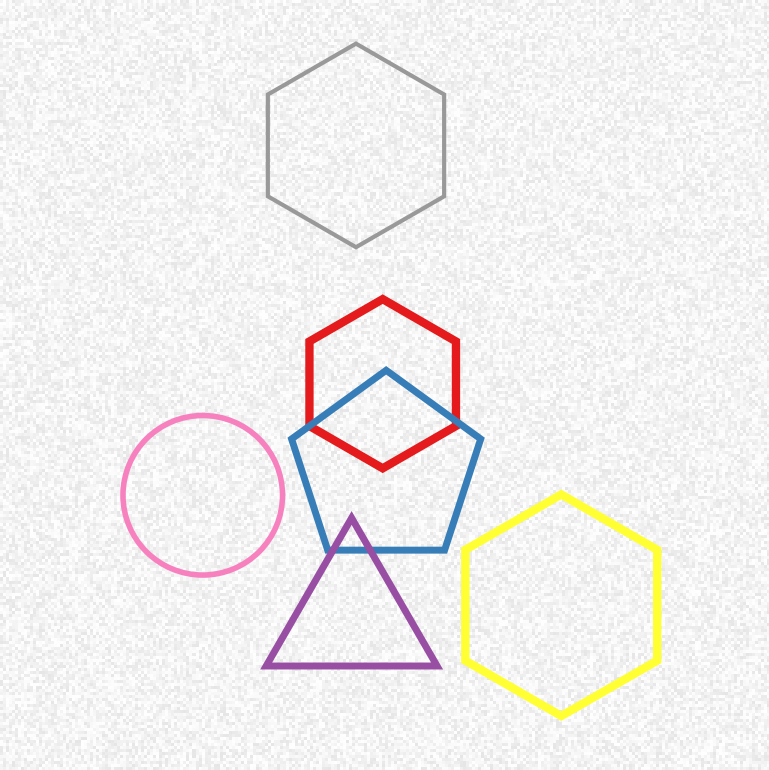[{"shape": "hexagon", "thickness": 3, "radius": 0.55, "center": [0.497, 0.502]}, {"shape": "pentagon", "thickness": 2.5, "radius": 0.65, "center": [0.501, 0.39]}, {"shape": "triangle", "thickness": 2.5, "radius": 0.64, "center": [0.457, 0.199]}, {"shape": "hexagon", "thickness": 3, "radius": 0.72, "center": [0.729, 0.214]}, {"shape": "circle", "thickness": 2, "radius": 0.52, "center": [0.263, 0.357]}, {"shape": "hexagon", "thickness": 1.5, "radius": 0.66, "center": [0.462, 0.811]}]